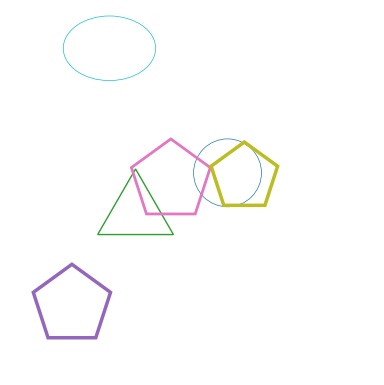[{"shape": "circle", "thickness": 0.5, "radius": 0.44, "center": [0.591, 0.551]}, {"shape": "triangle", "thickness": 1, "radius": 0.57, "center": [0.352, 0.448]}, {"shape": "pentagon", "thickness": 2.5, "radius": 0.53, "center": [0.187, 0.208]}, {"shape": "pentagon", "thickness": 2, "radius": 0.54, "center": [0.444, 0.531]}, {"shape": "pentagon", "thickness": 2.5, "radius": 0.45, "center": [0.635, 0.54]}, {"shape": "oval", "thickness": 0.5, "radius": 0.6, "center": [0.284, 0.875]}]